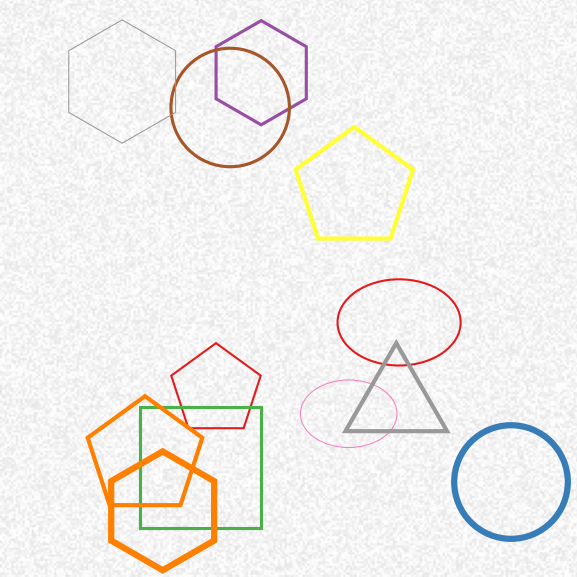[{"shape": "pentagon", "thickness": 1, "radius": 0.41, "center": [0.374, 0.324]}, {"shape": "oval", "thickness": 1, "radius": 0.53, "center": [0.691, 0.441]}, {"shape": "circle", "thickness": 3, "radius": 0.49, "center": [0.885, 0.164]}, {"shape": "square", "thickness": 1.5, "radius": 0.52, "center": [0.347, 0.189]}, {"shape": "hexagon", "thickness": 1.5, "radius": 0.45, "center": [0.452, 0.873]}, {"shape": "hexagon", "thickness": 3, "radius": 0.51, "center": [0.282, 0.115]}, {"shape": "pentagon", "thickness": 2, "radius": 0.52, "center": [0.251, 0.209]}, {"shape": "pentagon", "thickness": 2, "radius": 0.53, "center": [0.614, 0.672]}, {"shape": "circle", "thickness": 1.5, "radius": 0.51, "center": [0.399, 0.813]}, {"shape": "oval", "thickness": 0.5, "radius": 0.42, "center": [0.604, 0.283]}, {"shape": "hexagon", "thickness": 0.5, "radius": 0.53, "center": [0.212, 0.858]}, {"shape": "triangle", "thickness": 2, "radius": 0.51, "center": [0.686, 0.303]}]